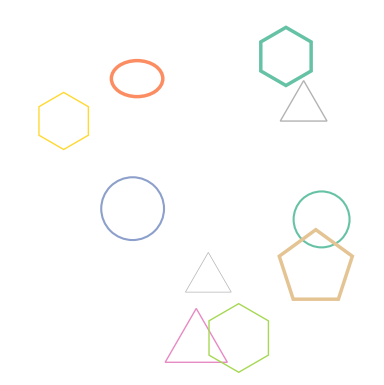[{"shape": "circle", "thickness": 1.5, "radius": 0.36, "center": [0.835, 0.43]}, {"shape": "hexagon", "thickness": 2.5, "radius": 0.38, "center": [0.743, 0.853]}, {"shape": "oval", "thickness": 2.5, "radius": 0.33, "center": [0.356, 0.796]}, {"shape": "circle", "thickness": 1.5, "radius": 0.41, "center": [0.344, 0.458]}, {"shape": "triangle", "thickness": 1, "radius": 0.47, "center": [0.51, 0.106]}, {"shape": "hexagon", "thickness": 1, "radius": 0.45, "center": [0.62, 0.122]}, {"shape": "hexagon", "thickness": 1, "radius": 0.37, "center": [0.165, 0.686]}, {"shape": "pentagon", "thickness": 2.5, "radius": 0.5, "center": [0.82, 0.304]}, {"shape": "triangle", "thickness": 0.5, "radius": 0.34, "center": [0.541, 0.276]}, {"shape": "triangle", "thickness": 1, "radius": 0.35, "center": [0.789, 0.721]}]